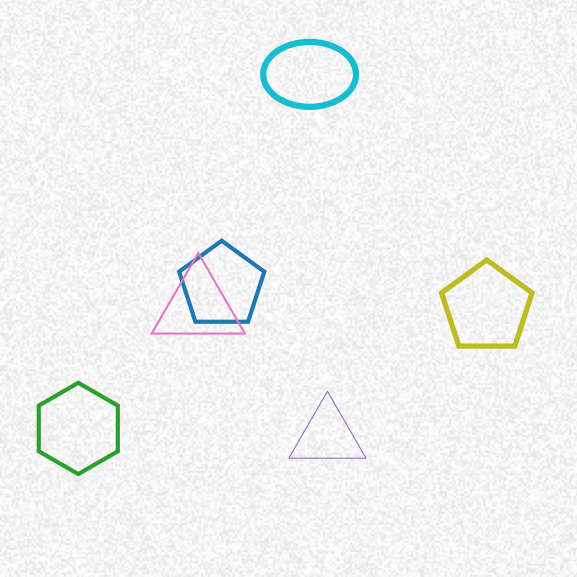[{"shape": "pentagon", "thickness": 2, "radius": 0.39, "center": [0.384, 0.505]}, {"shape": "hexagon", "thickness": 2, "radius": 0.4, "center": [0.136, 0.257]}, {"shape": "triangle", "thickness": 0.5, "radius": 0.39, "center": [0.567, 0.244]}, {"shape": "triangle", "thickness": 1, "radius": 0.47, "center": [0.343, 0.468]}, {"shape": "pentagon", "thickness": 2.5, "radius": 0.41, "center": [0.843, 0.467]}, {"shape": "oval", "thickness": 3, "radius": 0.4, "center": [0.536, 0.87]}]